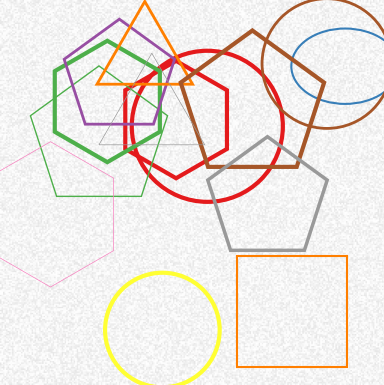[{"shape": "hexagon", "thickness": 3, "radius": 0.76, "center": [0.457, 0.689]}, {"shape": "circle", "thickness": 3, "radius": 0.98, "center": [0.538, 0.672]}, {"shape": "oval", "thickness": 1.5, "radius": 0.7, "center": [0.896, 0.828]}, {"shape": "pentagon", "thickness": 1, "radius": 0.94, "center": [0.257, 0.641]}, {"shape": "hexagon", "thickness": 3, "radius": 0.79, "center": [0.279, 0.736]}, {"shape": "pentagon", "thickness": 2, "radius": 0.75, "center": [0.31, 0.799]}, {"shape": "triangle", "thickness": 2, "radius": 0.72, "center": [0.376, 0.853]}, {"shape": "square", "thickness": 1.5, "radius": 0.72, "center": [0.759, 0.191]}, {"shape": "circle", "thickness": 3, "radius": 0.74, "center": [0.422, 0.143]}, {"shape": "pentagon", "thickness": 3, "radius": 0.98, "center": [0.656, 0.725]}, {"shape": "circle", "thickness": 2, "radius": 0.84, "center": [0.849, 0.835]}, {"shape": "hexagon", "thickness": 0.5, "radius": 0.94, "center": [0.131, 0.443]}, {"shape": "triangle", "thickness": 0.5, "radius": 0.79, "center": [0.394, 0.703]}, {"shape": "pentagon", "thickness": 2.5, "radius": 0.82, "center": [0.695, 0.482]}]